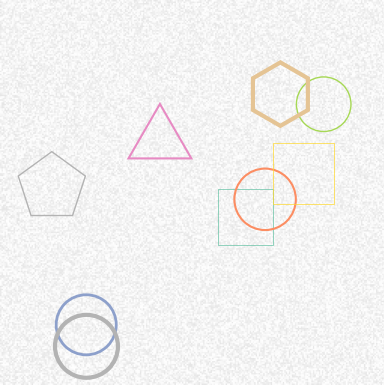[{"shape": "square", "thickness": 0.5, "radius": 0.36, "center": [0.637, 0.436]}, {"shape": "circle", "thickness": 1.5, "radius": 0.4, "center": [0.689, 0.482]}, {"shape": "circle", "thickness": 2, "radius": 0.39, "center": [0.224, 0.156]}, {"shape": "triangle", "thickness": 1.5, "radius": 0.47, "center": [0.415, 0.636]}, {"shape": "circle", "thickness": 1, "radius": 0.35, "center": [0.841, 0.729]}, {"shape": "square", "thickness": 0.5, "radius": 0.39, "center": [0.787, 0.55]}, {"shape": "hexagon", "thickness": 3, "radius": 0.41, "center": [0.728, 0.756]}, {"shape": "circle", "thickness": 3, "radius": 0.41, "center": [0.225, 0.101]}, {"shape": "pentagon", "thickness": 1, "radius": 0.46, "center": [0.135, 0.514]}]